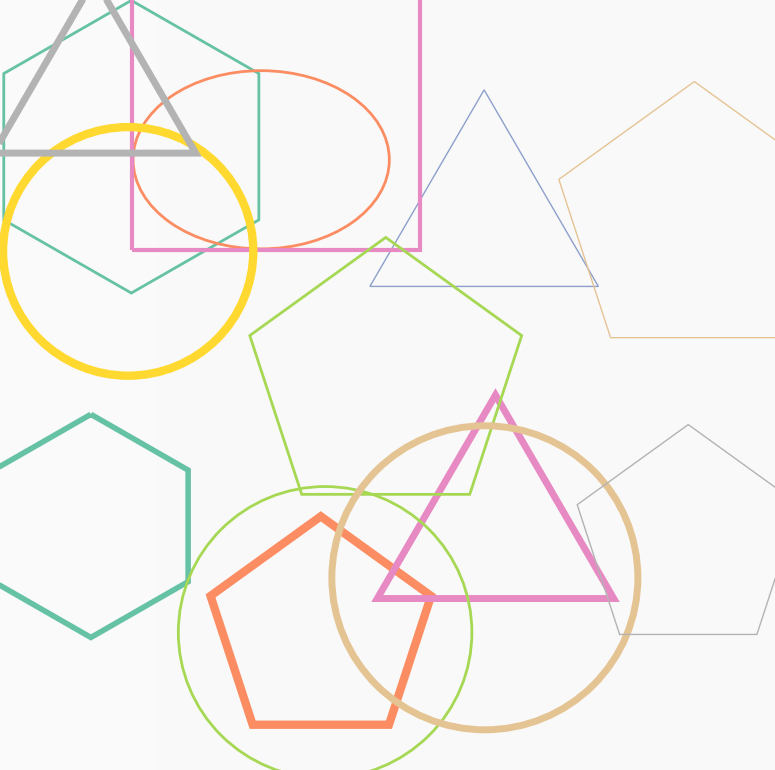[{"shape": "hexagon", "thickness": 1, "radius": 0.95, "center": [0.169, 0.809]}, {"shape": "hexagon", "thickness": 2, "radius": 0.72, "center": [0.117, 0.317]}, {"shape": "pentagon", "thickness": 3, "radius": 0.75, "center": [0.414, 0.18]}, {"shape": "oval", "thickness": 1, "radius": 0.83, "center": [0.337, 0.793]}, {"shape": "triangle", "thickness": 0.5, "radius": 0.85, "center": [0.625, 0.713]}, {"shape": "triangle", "thickness": 2.5, "radius": 0.88, "center": [0.639, 0.311]}, {"shape": "square", "thickness": 1.5, "radius": 0.93, "center": [0.356, 0.861]}, {"shape": "pentagon", "thickness": 1, "radius": 0.92, "center": [0.498, 0.507]}, {"shape": "circle", "thickness": 1, "radius": 0.95, "center": [0.419, 0.179]}, {"shape": "circle", "thickness": 3, "radius": 0.81, "center": [0.165, 0.674]}, {"shape": "pentagon", "thickness": 0.5, "radius": 0.92, "center": [0.896, 0.71]}, {"shape": "circle", "thickness": 2.5, "radius": 0.99, "center": [0.626, 0.25]}, {"shape": "pentagon", "thickness": 0.5, "radius": 0.75, "center": [0.888, 0.298]}, {"shape": "triangle", "thickness": 2.5, "radius": 0.75, "center": [0.122, 0.876]}]